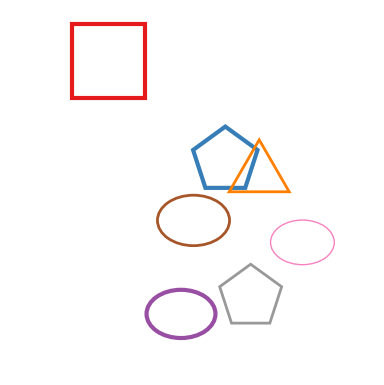[{"shape": "square", "thickness": 3, "radius": 0.48, "center": [0.282, 0.842]}, {"shape": "pentagon", "thickness": 3, "radius": 0.44, "center": [0.585, 0.583]}, {"shape": "oval", "thickness": 3, "radius": 0.45, "center": [0.47, 0.185]}, {"shape": "triangle", "thickness": 2, "radius": 0.45, "center": [0.673, 0.547]}, {"shape": "oval", "thickness": 2, "radius": 0.47, "center": [0.503, 0.427]}, {"shape": "oval", "thickness": 1, "radius": 0.41, "center": [0.786, 0.37]}, {"shape": "pentagon", "thickness": 2, "radius": 0.42, "center": [0.651, 0.229]}]